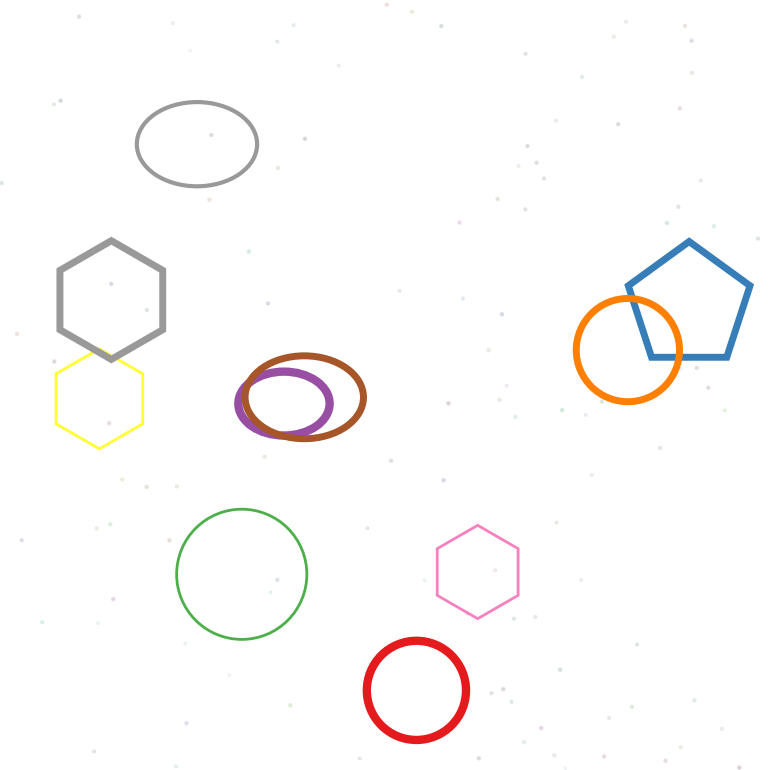[{"shape": "circle", "thickness": 3, "radius": 0.32, "center": [0.541, 0.103]}, {"shape": "pentagon", "thickness": 2.5, "radius": 0.42, "center": [0.895, 0.603]}, {"shape": "circle", "thickness": 1, "radius": 0.42, "center": [0.314, 0.254]}, {"shape": "oval", "thickness": 3, "radius": 0.3, "center": [0.369, 0.476]}, {"shape": "circle", "thickness": 2.5, "radius": 0.34, "center": [0.815, 0.545]}, {"shape": "hexagon", "thickness": 1, "radius": 0.32, "center": [0.129, 0.482]}, {"shape": "oval", "thickness": 2.5, "radius": 0.38, "center": [0.395, 0.484]}, {"shape": "hexagon", "thickness": 1, "radius": 0.3, "center": [0.62, 0.257]}, {"shape": "hexagon", "thickness": 2.5, "radius": 0.39, "center": [0.145, 0.61]}, {"shape": "oval", "thickness": 1.5, "radius": 0.39, "center": [0.256, 0.813]}]